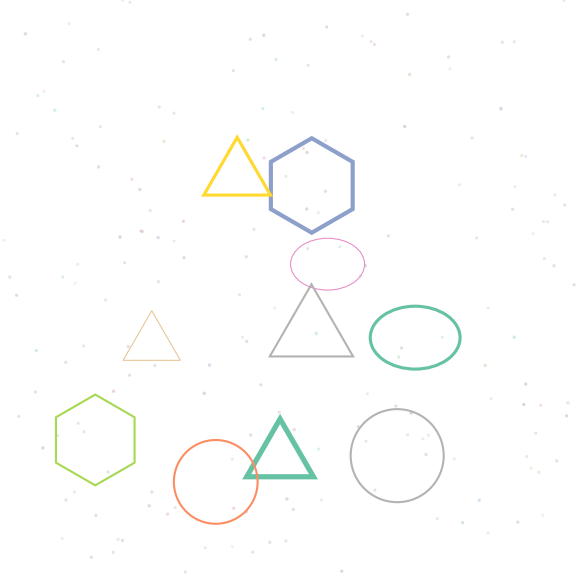[{"shape": "triangle", "thickness": 2.5, "radius": 0.33, "center": [0.485, 0.207]}, {"shape": "oval", "thickness": 1.5, "radius": 0.39, "center": [0.719, 0.414]}, {"shape": "circle", "thickness": 1, "radius": 0.36, "center": [0.374, 0.165]}, {"shape": "hexagon", "thickness": 2, "radius": 0.41, "center": [0.54, 0.678]}, {"shape": "oval", "thickness": 0.5, "radius": 0.32, "center": [0.567, 0.542]}, {"shape": "hexagon", "thickness": 1, "radius": 0.39, "center": [0.165, 0.237]}, {"shape": "triangle", "thickness": 1.5, "radius": 0.33, "center": [0.411, 0.695]}, {"shape": "triangle", "thickness": 0.5, "radius": 0.29, "center": [0.263, 0.404]}, {"shape": "triangle", "thickness": 1, "radius": 0.42, "center": [0.539, 0.424]}, {"shape": "circle", "thickness": 1, "radius": 0.4, "center": [0.688, 0.21]}]